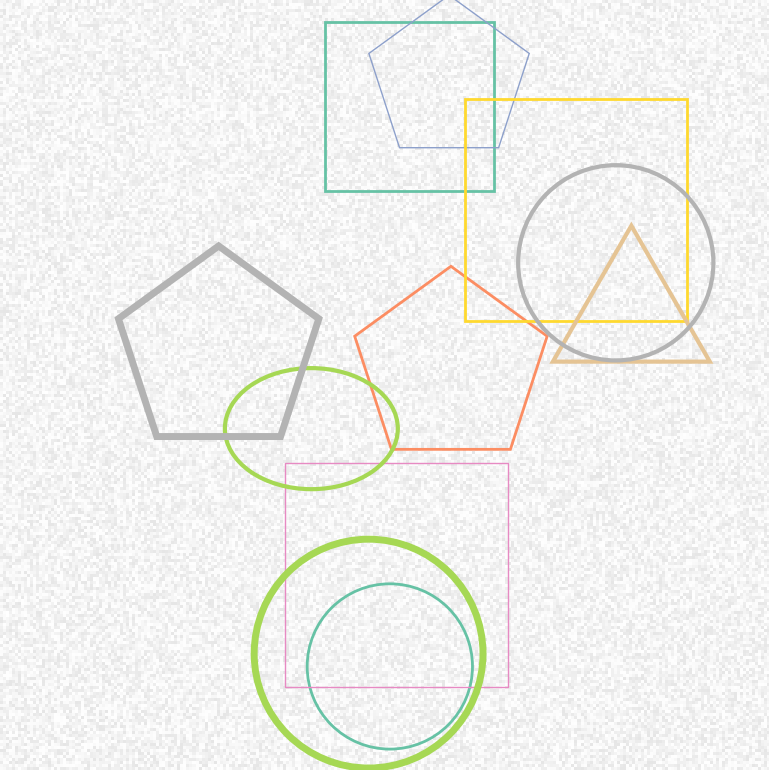[{"shape": "square", "thickness": 1, "radius": 0.55, "center": [0.532, 0.862]}, {"shape": "circle", "thickness": 1, "radius": 0.54, "center": [0.506, 0.134]}, {"shape": "pentagon", "thickness": 1, "radius": 0.66, "center": [0.586, 0.523]}, {"shape": "pentagon", "thickness": 0.5, "radius": 0.55, "center": [0.583, 0.897]}, {"shape": "square", "thickness": 0.5, "radius": 0.73, "center": [0.515, 0.253]}, {"shape": "oval", "thickness": 1.5, "radius": 0.56, "center": [0.404, 0.443]}, {"shape": "circle", "thickness": 2.5, "radius": 0.74, "center": [0.479, 0.151]}, {"shape": "square", "thickness": 1, "radius": 0.72, "center": [0.749, 0.727]}, {"shape": "triangle", "thickness": 1.5, "radius": 0.59, "center": [0.82, 0.589]}, {"shape": "pentagon", "thickness": 2.5, "radius": 0.68, "center": [0.284, 0.544]}, {"shape": "circle", "thickness": 1.5, "radius": 0.63, "center": [0.8, 0.659]}]